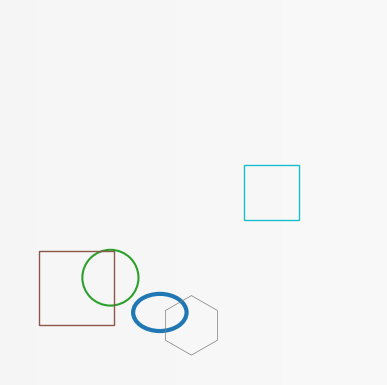[{"shape": "oval", "thickness": 3, "radius": 0.34, "center": [0.413, 0.188]}, {"shape": "circle", "thickness": 1.5, "radius": 0.36, "center": [0.285, 0.279]}, {"shape": "square", "thickness": 1, "radius": 0.48, "center": [0.197, 0.252]}, {"shape": "hexagon", "thickness": 0.5, "radius": 0.39, "center": [0.494, 0.155]}, {"shape": "square", "thickness": 1, "radius": 0.35, "center": [0.7, 0.5]}]